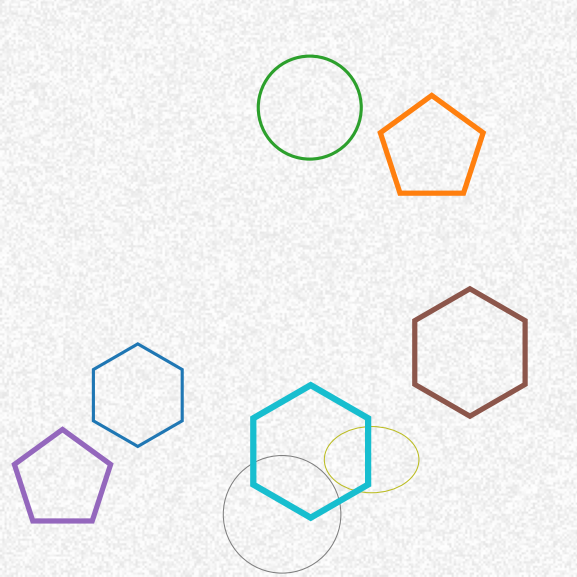[{"shape": "hexagon", "thickness": 1.5, "radius": 0.44, "center": [0.239, 0.315]}, {"shape": "pentagon", "thickness": 2.5, "radius": 0.47, "center": [0.748, 0.74]}, {"shape": "circle", "thickness": 1.5, "radius": 0.45, "center": [0.536, 0.813]}, {"shape": "pentagon", "thickness": 2.5, "radius": 0.44, "center": [0.108, 0.168]}, {"shape": "hexagon", "thickness": 2.5, "radius": 0.55, "center": [0.814, 0.389]}, {"shape": "circle", "thickness": 0.5, "radius": 0.51, "center": [0.488, 0.109]}, {"shape": "oval", "thickness": 0.5, "radius": 0.41, "center": [0.644, 0.203]}, {"shape": "hexagon", "thickness": 3, "radius": 0.57, "center": [0.538, 0.217]}]